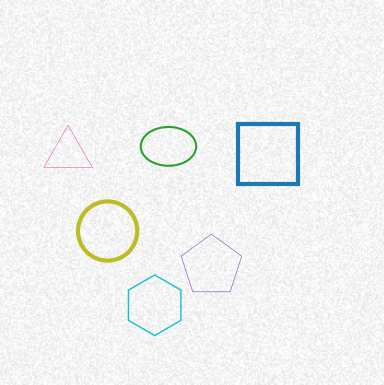[{"shape": "square", "thickness": 3, "radius": 0.39, "center": [0.696, 0.6]}, {"shape": "oval", "thickness": 1.5, "radius": 0.36, "center": [0.438, 0.62]}, {"shape": "pentagon", "thickness": 0.5, "radius": 0.41, "center": [0.549, 0.309]}, {"shape": "triangle", "thickness": 0.5, "radius": 0.37, "center": [0.177, 0.601]}, {"shape": "circle", "thickness": 3, "radius": 0.38, "center": [0.28, 0.4]}, {"shape": "hexagon", "thickness": 1, "radius": 0.39, "center": [0.402, 0.207]}]